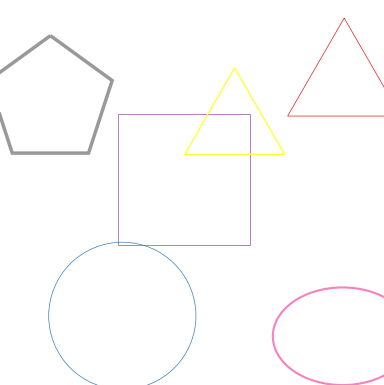[{"shape": "triangle", "thickness": 0.5, "radius": 0.85, "center": [0.894, 0.783]}, {"shape": "circle", "thickness": 0.5, "radius": 0.96, "center": [0.318, 0.18]}, {"shape": "square", "thickness": 0.5, "radius": 0.85, "center": [0.478, 0.534]}, {"shape": "triangle", "thickness": 1, "radius": 0.75, "center": [0.609, 0.674]}, {"shape": "oval", "thickness": 1.5, "radius": 0.91, "center": [0.89, 0.127]}, {"shape": "pentagon", "thickness": 2.5, "radius": 0.84, "center": [0.131, 0.739]}]